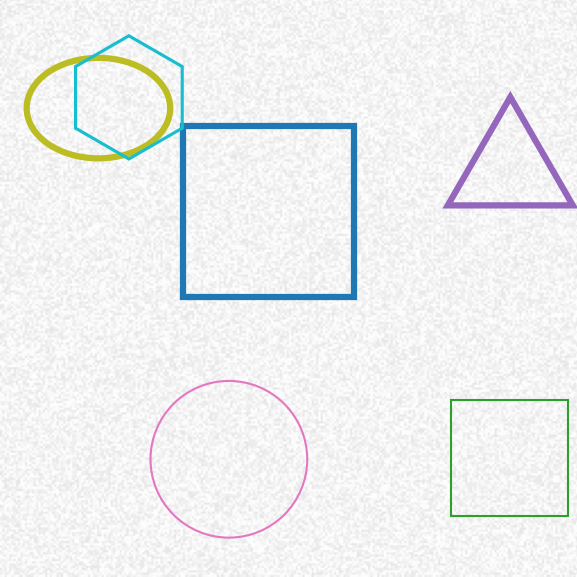[{"shape": "square", "thickness": 3, "radius": 0.74, "center": [0.465, 0.633]}, {"shape": "square", "thickness": 1, "radius": 0.51, "center": [0.883, 0.206]}, {"shape": "triangle", "thickness": 3, "radius": 0.63, "center": [0.884, 0.706]}, {"shape": "circle", "thickness": 1, "radius": 0.68, "center": [0.396, 0.204]}, {"shape": "oval", "thickness": 3, "radius": 0.62, "center": [0.17, 0.812]}, {"shape": "hexagon", "thickness": 1.5, "radius": 0.53, "center": [0.223, 0.831]}]